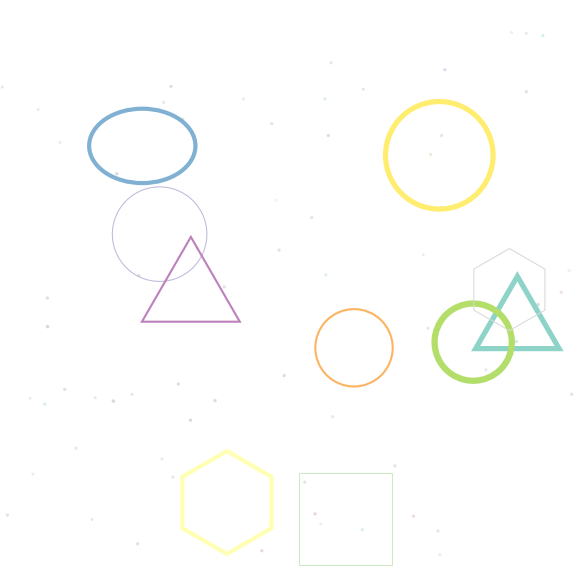[{"shape": "triangle", "thickness": 2.5, "radius": 0.42, "center": [0.896, 0.437]}, {"shape": "hexagon", "thickness": 2, "radius": 0.45, "center": [0.393, 0.129]}, {"shape": "circle", "thickness": 0.5, "radius": 0.41, "center": [0.276, 0.594]}, {"shape": "oval", "thickness": 2, "radius": 0.46, "center": [0.246, 0.746]}, {"shape": "circle", "thickness": 1, "radius": 0.33, "center": [0.613, 0.397]}, {"shape": "circle", "thickness": 3, "radius": 0.33, "center": [0.819, 0.407]}, {"shape": "hexagon", "thickness": 0.5, "radius": 0.36, "center": [0.882, 0.498]}, {"shape": "triangle", "thickness": 1, "radius": 0.49, "center": [0.331, 0.491]}, {"shape": "square", "thickness": 0.5, "radius": 0.4, "center": [0.598, 0.101]}, {"shape": "circle", "thickness": 2.5, "radius": 0.47, "center": [0.761, 0.73]}]